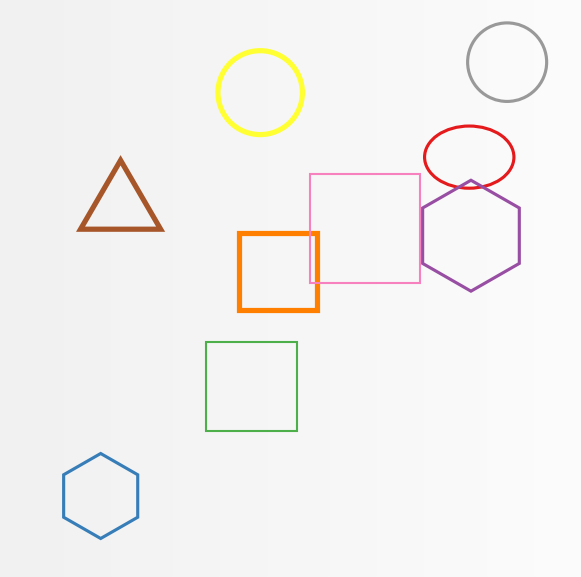[{"shape": "oval", "thickness": 1.5, "radius": 0.38, "center": [0.807, 0.727]}, {"shape": "hexagon", "thickness": 1.5, "radius": 0.37, "center": [0.173, 0.14]}, {"shape": "square", "thickness": 1, "radius": 0.39, "center": [0.433, 0.33]}, {"shape": "hexagon", "thickness": 1.5, "radius": 0.48, "center": [0.81, 0.591]}, {"shape": "square", "thickness": 2.5, "radius": 0.33, "center": [0.479, 0.529]}, {"shape": "circle", "thickness": 2.5, "radius": 0.36, "center": [0.448, 0.839]}, {"shape": "triangle", "thickness": 2.5, "radius": 0.4, "center": [0.207, 0.642]}, {"shape": "square", "thickness": 1, "radius": 0.47, "center": [0.629, 0.604]}, {"shape": "circle", "thickness": 1.5, "radius": 0.34, "center": [0.873, 0.891]}]